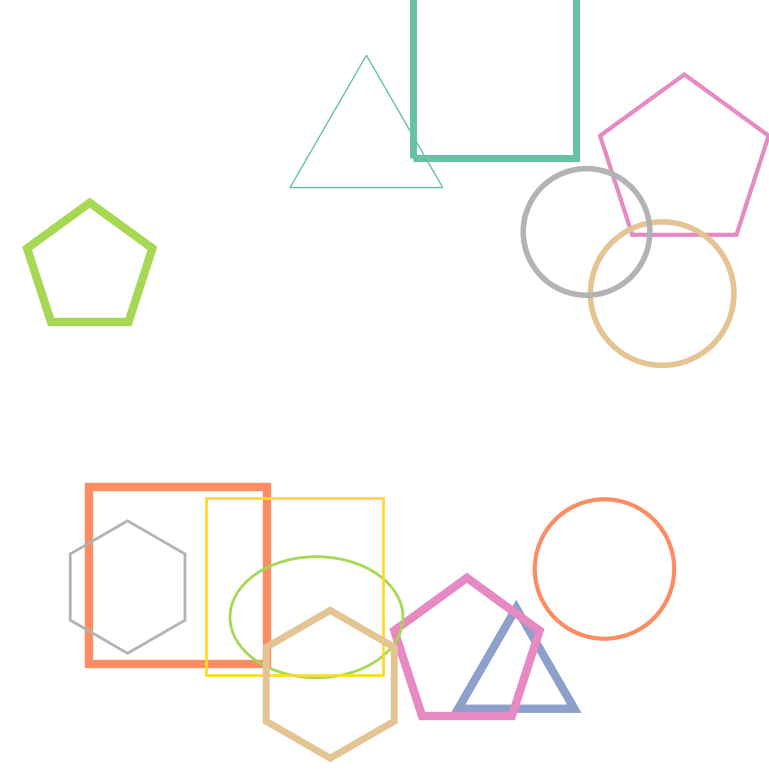[{"shape": "triangle", "thickness": 0.5, "radius": 0.57, "center": [0.476, 0.814]}, {"shape": "square", "thickness": 2.5, "radius": 0.53, "center": [0.642, 0.9]}, {"shape": "circle", "thickness": 1.5, "radius": 0.45, "center": [0.785, 0.261]}, {"shape": "square", "thickness": 3, "radius": 0.58, "center": [0.231, 0.253]}, {"shape": "triangle", "thickness": 3, "radius": 0.44, "center": [0.67, 0.123]}, {"shape": "pentagon", "thickness": 1.5, "radius": 0.58, "center": [0.889, 0.788]}, {"shape": "pentagon", "thickness": 3, "radius": 0.5, "center": [0.606, 0.15]}, {"shape": "pentagon", "thickness": 3, "radius": 0.43, "center": [0.117, 0.651]}, {"shape": "oval", "thickness": 1, "radius": 0.56, "center": [0.411, 0.198]}, {"shape": "square", "thickness": 1, "radius": 0.57, "center": [0.383, 0.238]}, {"shape": "circle", "thickness": 2, "radius": 0.47, "center": [0.86, 0.619]}, {"shape": "hexagon", "thickness": 2.5, "radius": 0.48, "center": [0.429, 0.111]}, {"shape": "hexagon", "thickness": 1, "radius": 0.43, "center": [0.166, 0.238]}, {"shape": "circle", "thickness": 2, "radius": 0.41, "center": [0.762, 0.699]}]